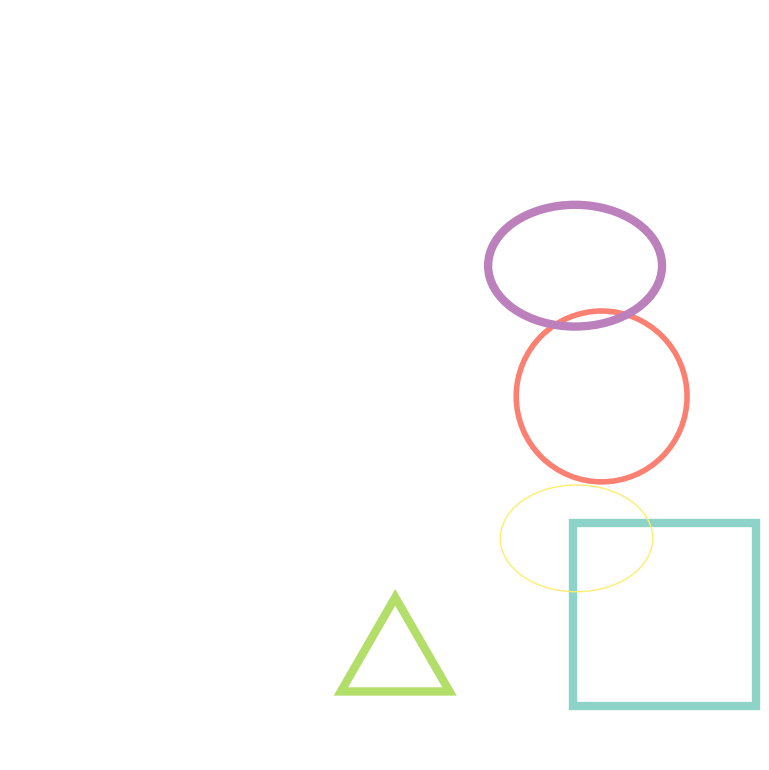[{"shape": "square", "thickness": 3, "radius": 0.59, "center": [0.863, 0.202]}, {"shape": "circle", "thickness": 2, "radius": 0.55, "center": [0.781, 0.485]}, {"shape": "triangle", "thickness": 3, "radius": 0.41, "center": [0.513, 0.143]}, {"shape": "oval", "thickness": 3, "radius": 0.56, "center": [0.747, 0.655]}, {"shape": "oval", "thickness": 0.5, "radius": 0.5, "center": [0.749, 0.301]}]